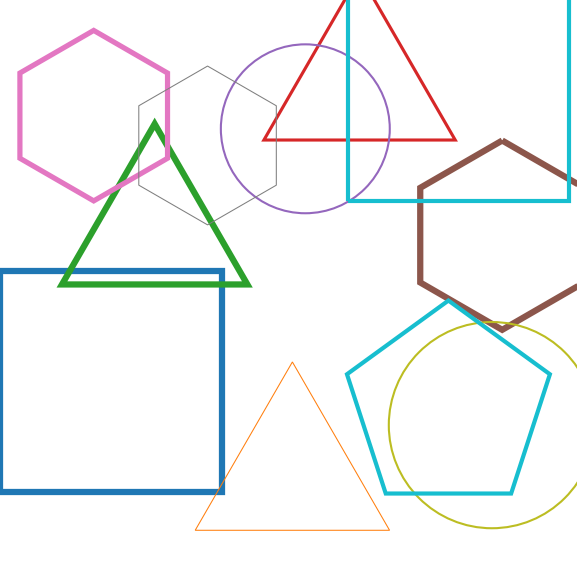[{"shape": "square", "thickness": 3, "radius": 0.96, "center": [0.192, 0.338]}, {"shape": "triangle", "thickness": 0.5, "radius": 0.97, "center": [0.506, 0.178]}, {"shape": "triangle", "thickness": 3, "radius": 0.93, "center": [0.268, 0.599]}, {"shape": "triangle", "thickness": 1.5, "radius": 0.96, "center": [0.623, 0.852]}, {"shape": "circle", "thickness": 1, "radius": 0.73, "center": [0.529, 0.776]}, {"shape": "hexagon", "thickness": 3, "radius": 0.82, "center": [0.87, 0.592]}, {"shape": "hexagon", "thickness": 2.5, "radius": 0.74, "center": [0.162, 0.799]}, {"shape": "hexagon", "thickness": 0.5, "radius": 0.69, "center": [0.359, 0.747]}, {"shape": "circle", "thickness": 1, "radius": 0.89, "center": [0.852, 0.263]}, {"shape": "pentagon", "thickness": 2, "radius": 0.92, "center": [0.777, 0.294]}, {"shape": "square", "thickness": 2, "radius": 0.96, "center": [0.794, 0.842]}]